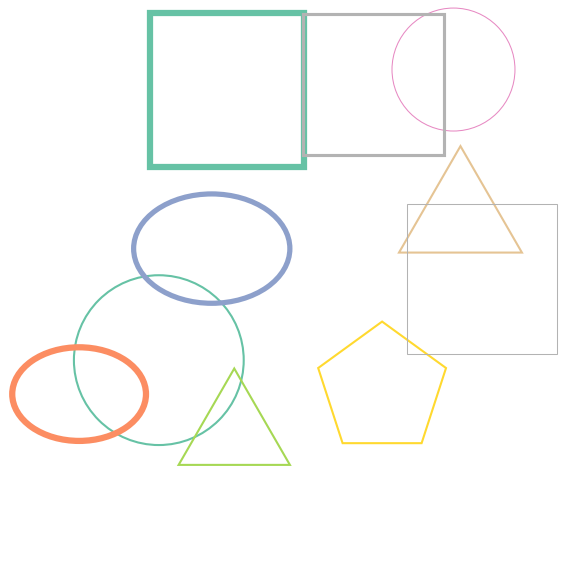[{"shape": "circle", "thickness": 1, "radius": 0.74, "center": [0.275, 0.376]}, {"shape": "square", "thickness": 3, "radius": 0.67, "center": [0.393, 0.843]}, {"shape": "oval", "thickness": 3, "radius": 0.58, "center": [0.137, 0.317]}, {"shape": "oval", "thickness": 2.5, "radius": 0.68, "center": [0.367, 0.569]}, {"shape": "circle", "thickness": 0.5, "radius": 0.53, "center": [0.785, 0.879]}, {"shape": "triangle", "thickness": 1, "radius": 0.56, "center": [0.406, 0.25]}, {"shape": "pentagon", "thickness": 1, "radius": 0.58, "center": [0.662, 0.326]}, {"shape": "triangle", "thickness": 1, "radius": 0.61, "center": [0.797, 0.623]}, {"shape": "square", "thickness": 0.5, "radius": 0.65, "center": [0.835, 0.515]}, {"shape": "square", "thickness": 1.5, "radius": 0.61, "center": [0.646, 0.853]}]